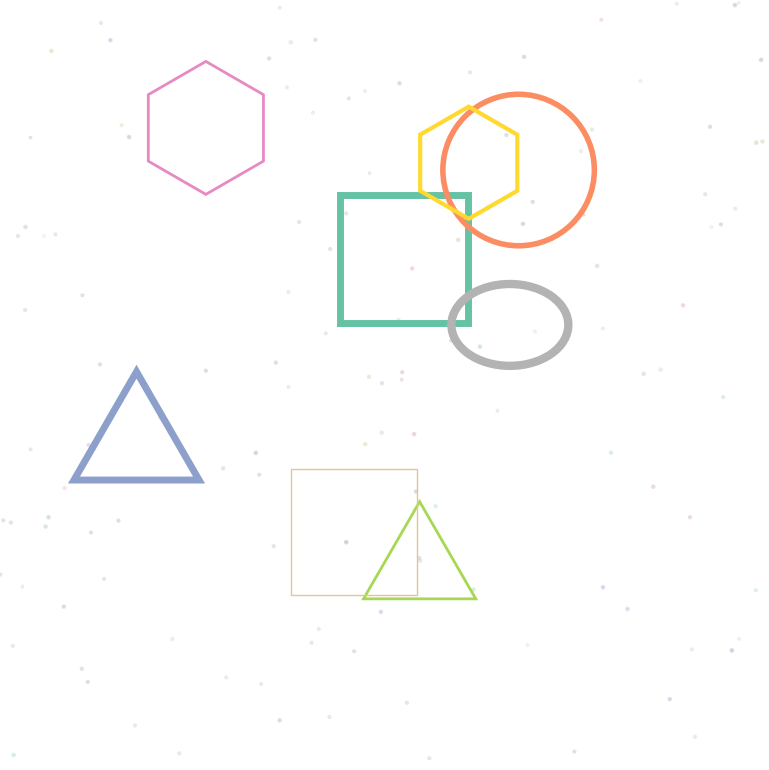[{"shape": "square", "thickness": 2.5, "radius": 0.42, "center": [0.524, 0.664]}, {"shape": "circle", "thickness": 2, "radius": 0.49, "center": [0.674, 0.779]}, {"shape": "triangle", "thickness": 2.5, "radius": 0.47, "center": [0.177, 0.423]}, {"shape": "hexagon", "thickness": 1, "radius": 0.43, "center": [0.267, 0.834]}, {"shape": "triangle", "thickness": 1, "radius": 0.42, "center": [0.545, 0.264]}, {"shape": "hexagon", "thickness": 1.5, "radius": 0.36, "center": [0.609, 0.789]}, {"shape": "square", "thickness": 0.5, "radius": 0.41, "center": [0.46, 0.309]}, {"shape": "oval", "thickness": 3, "radius": 0.38, "center": [0.662, 0.578]}]